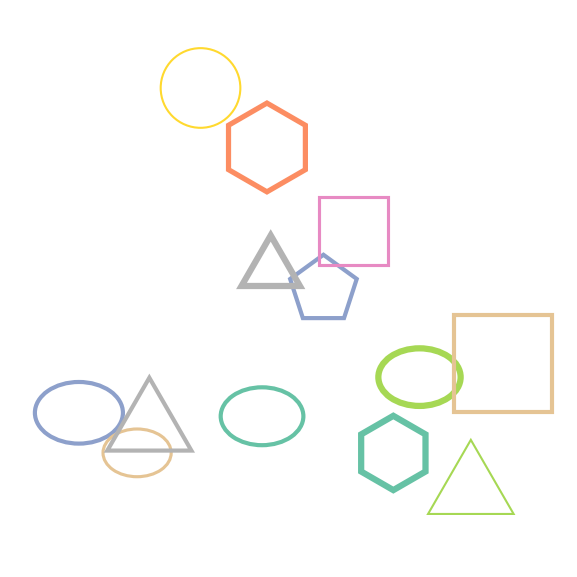[{"shape": "oval", "thickness": 2, "radius": 0.36, "center": [0.454, 0.278]}, {"shape": "hexagon", "thickness": 3, "radius": 0.32, "center": [0.681, 0.215]}, {"shape": "hexagon", "thickness": 2.5, "radius": 0.38, "center": [0.462, 0.744]}, {"shape": "oval", "thickness": 2, "radius": 0.38, "center": [0.137, 0.284]}, {"shape": "pentagon", "thickness": 2, "radius": 0.3, "center": [0.56, 0.497]}, {"shape": "square", "thickness": 1.5, "radius": 0.3, "center": [0.613, 0.599]}, {"shape": "triangle", "thickness": 1, "radius": 0.43, "center": [0.815, 0.152]}, {"shape": "oval", "thickness": 3, "radius": 0.36, "center": [0.726, 0.346]}, {"shape": "circle", "thickness": 1, "radius": 0.34, "center": [0.347, 0.847]}, {"shape": "oval", "thickness": 1.5, "radius": 0.3, "center": [0.237, 0.215]}, {"shape": "square", "thickness": 2, "radius": 0.42, "center": [0.871, 0.37]}, {"shape": "triangle", "thickness": 3, "radius": 0.29, "center": [0.469, 0.533]}, {"shape": "triangle", "thickness": 2, "radius": 0.42, "center": [0.259, 0.261]}]